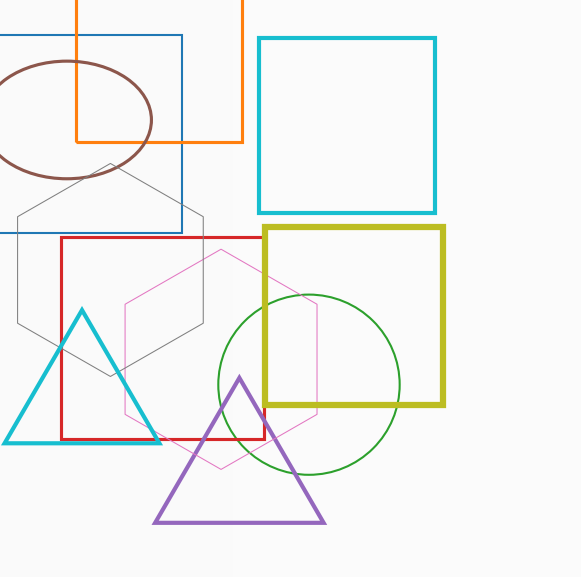[{"shape": "square", "thickness": 1, "radius": 0.86, "center": [0.141, 0.767]}, {"shape": "square", "thickness": 1.5, "radius": 0.71, "center": [0.274, 0.896]}, {"shape": "circle", "thickness": 1, "radius": 0.78, "center": [0.532, 0.333]}, {"shape": "square", "thickness": 1.5, "radius": 0.87, "center": [0.279, 0.414]}, {"shape": "triangle", "thickness": 2, "radius": 0.84, "center": [0.412, 0.177]}, {"shape": "oval", "thickness": 1.5, "radius": 0.73, "center": [0.115, 0.791]}, {"shape": "hexagon", "thickness": 0.5, "radius": 0.95, "center": [0.38, 0.377]}, {"shape": "hexagon", "thickness": 0.5, "radius": 0.92, "center": [0.19, 0.532]}, {"shape": "square", "thickness": 3, "radius": 0.77, "center": [0.609, 0.452]}, {"shape": "square", "thickness": 2, "radius": 0.76, "center": [0.597, 0.782]}, {"shape": "triangle", "thickness": 2, "radius": 0.77, "center": [0.141, 0.308]}]